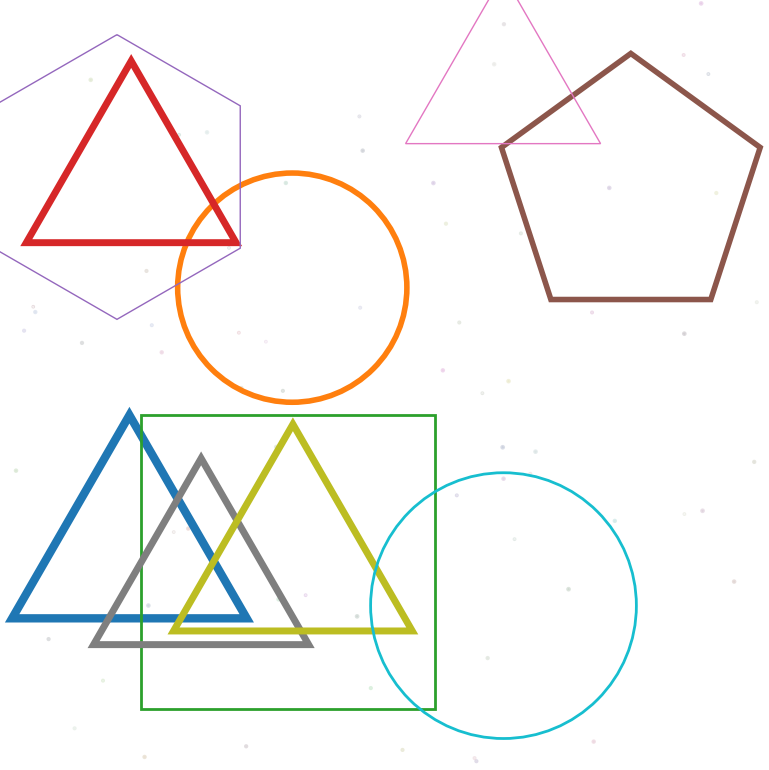[{"shape": "triangle", "thickness": 3, "radius": 0.88, "center": [0.168, 0.285]}, {"shape": "circle", "thickness": 2, "radius": 0.74, "center": [0.38, 0.626]}, {"shape": "square", "thickness": 1, "radius": 0.96, "center": [0.374, 0.271]}, {"shape": "triangle", "thickness": 2.5, "radius": 0.79, "center": [0.17, 0.763]}, {"shape": "hexagon", "thickness": 0.5, "radius": 0.92, "center": [0.152, 0.77]}, {"shape": "pentagon", "thickness": 2, "radius": 0.88, "center": [0.819, 0.754]}, {"shape": "triangle", "thickness": 0.5, "radius": 0.73, "center": [0.653, 0.887]}, {"shape": "triangle", "thickness": 2.5, "radius": 0.81, "center": [0.261, 0.243]}, {"shape": "triangle", "thickness": 2.5, "radius": 0.89, "center": [0.38, 0.27]}, {"shape": "circle", "thickness": 1, "radius": 0.86, "center": [0.654, 0.213]}]